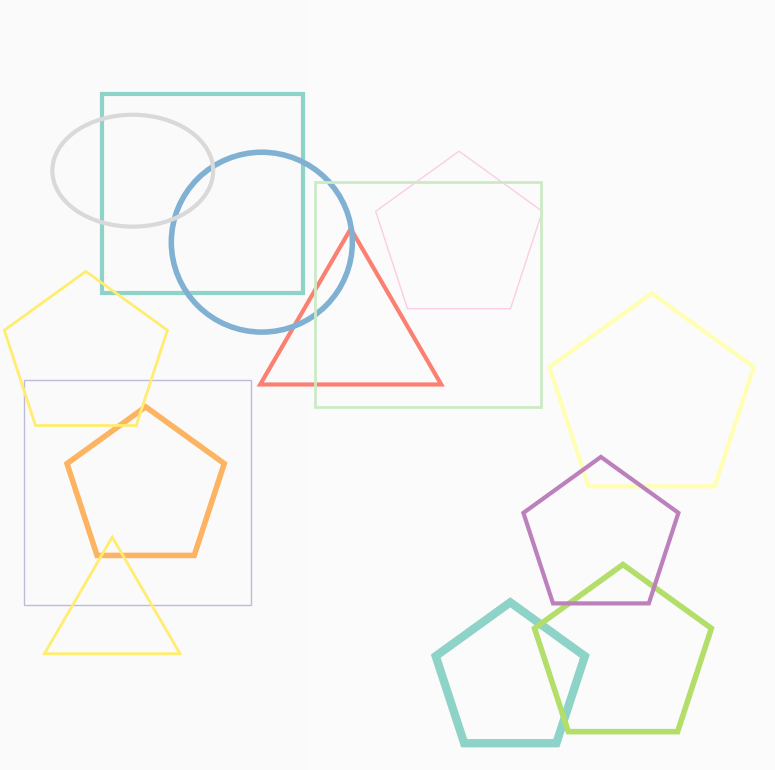[{"shape": "square", "thickness": 1.5, "radius": 0.65, "center": [0.262, 0.749]}, {"shape": "pentagon", "thickness": 3, "radius": 0.51, "center": [0.658, 0.117]}, {"shape": "pentagon", "thickness": 1.5, "radius": 0.69, "center": [0.841, 0.48]}, {"shape": "square", "thickness": 0.5, "radius": 0.73, "center": [0.177, 0.36]}, {"shape": "triangle", "thickness": 1.5, "radius": 0.67, "center": [0.453, 0.568]}, {"shape": "circle", "thickness": 2, "radius": 0.58, "center": [0.338, 0.685]}, {"shape": "pentagon", "thickness": 2, "radius": 0.53, "center": [0.188, 0.365]}, {"shape": "pentagon", "thickness": 2, "radius": 0.6, "center": [0.804, 0.147]}, {"shape": "pentagon", "thickness": 0.5, "radius": 0.57, "center": [0.592, 0.691]}, {"shape": "oval", "thickness": 1.5, "radius": 0.52, "center": [0.171, 0.778]}, {"shape": "pentagon", "thickness": 1.5, "radius": 0.53, "center": [0.775, 0.301]}, {"shape": "square", "thickness": 1, "radius": 0.73, "center": [0.552, 0.618]}, {"shape": "triangle", "thickness": 1, "radius": 0.51, "center": [0.145, 0.201]}, {"shape": "pentagon", "thickness": 1, "radius": 0.55, "center": [0.111, 0.537]}]